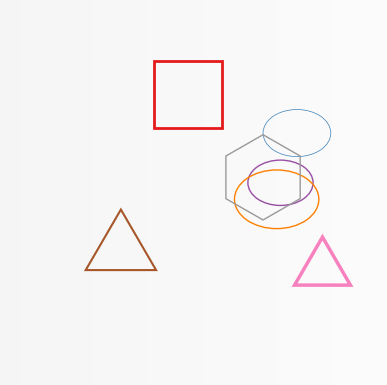[{"shape": "square", "thickness": 2, "radius": 0.44, "center": [0.485, 0.755]}, {"shape": "oval", "thickness": 0.5, "radius": 0.44, "center": [0.766, 0.654]}, {"shape": "oval", "thickness": 1, "radius": 0.42, "center": [0.724, 0.525]}, {"shape": "oval", "thickness": 1, "radius": 0.54, "center": [0.714, 0.482]}, {"shape": "triangle", "thickness": 1.5, "radius": 0.52, "center": [0.312, 0.351]}, {"shape": "triangle", "thickness": 2.5, "radius": 0.42, "center": [0.832, 0.301]}, {"shape": "hexagon", "thickness": 1, "radius": 0.55, "center": [0.679, 0.539]}]